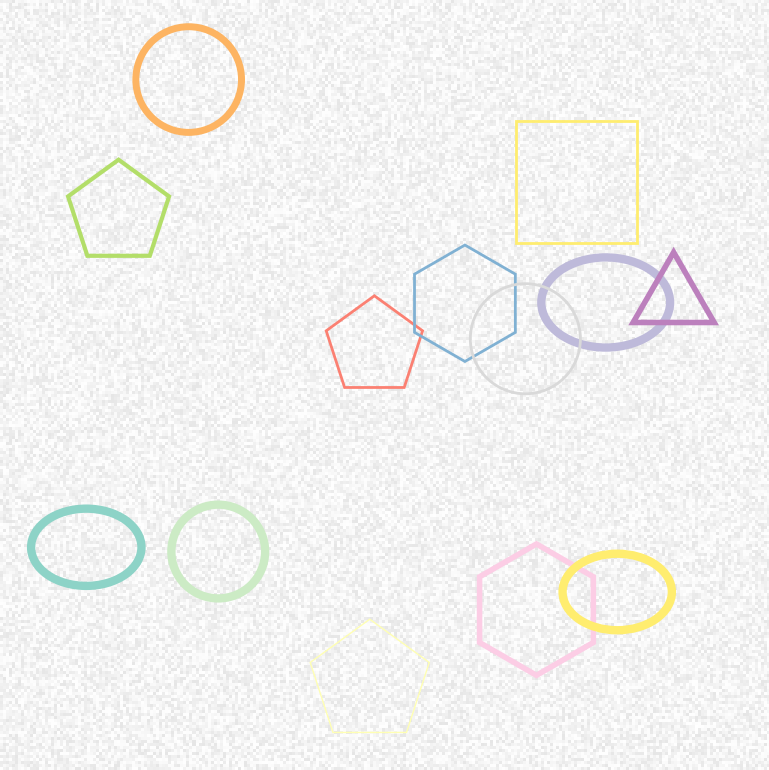[{"shape": "oval", "thickness": 3, "radius": 0.36, "center": [0.112, 0.289]}, {"shape": "pentagon", "thickness": 0.5, "radius": 0.41, "center": [0.48, 0.115]}, {"shape": "oval", "thickness": 3, "radius": 0.42, "center": [0.787, 0.607]}, {"shape": "pentagon", "thickness": 1, "radius": 0.33, "center": [0.486, 0.55]}, {"shape": "hexagon", "thickness": 1, "radius": 0.38, "center": [0.604, 0.606]}, {"shape": "circle", "thickness": 2.5, "radius": 0.34, "center": [0.245, 0.897]}, {"shape": "pentagon", "thickness": 1.5, "radius": 0.34, "center": [0.154, 0.724]}, {"shape": "hexagon", "thickness": 2, "radius": 0.43, "center": [0.697, 0.208]}, {"shape": "circle", "thickness": 1, "radius": 0.36, "center": [0.682, 0.56]}, {"shape": "triangle", "thickness": 2, "radius": 0.3, "center": [0.875, 0.612]}, {"shape": "circle", "thickness": 3, "radius": 0.3, "center": [0.283, 0.284]}, {"shape": "oval", "thickness": 3, "radius": 0.35, "center": [0.802, 0.231]}, {"shape": "square", "thickness": 1, "radius": 0.39, "center": [0.749, 0.763]}]